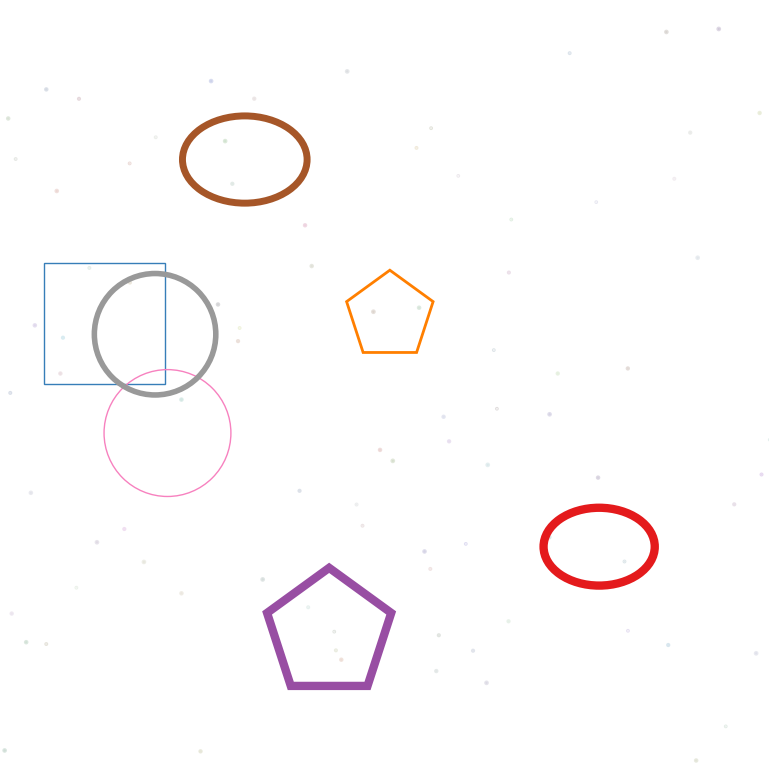[{"shape": "oval", "thickness": 3, "radius": 0.36, "center": [0.778, 0.29]}, {"shape": "square", "thickness": 0.5, "radius": 0.39, "center": [0.135, 0.58]}, {"shape": "pentagon", "thickness": 3, "radius": 0.42, "center": [0.427, 0.178]}, {"shape": "pentagon", "thickness": 1, "radius": 0.3, "center": [0.506, 0.59]}, {"shape": "oval", "thickness": 2.5, "radius": 0.4, "center": [0.318, 0.793]}, {"shape": "circle", "thickness": 0.5, "radius": 0.41, "center": [0.218, 0.438]}, {"shape": "circle", "thickness": 2, "radius": 0.39, "center": [0.201, 0.566]}]